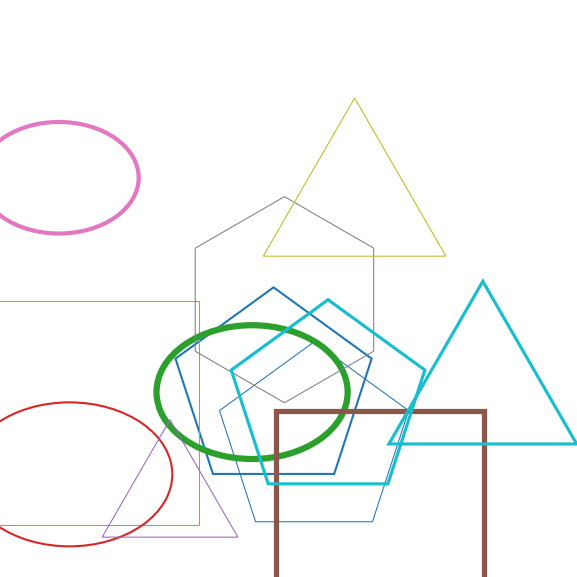[{"shape": "pentagon", "thickness": 1, "radius": 0.89, "center": [0.474, 0.323]}, {"shape": "pentagon", "thickness": 0.5, "radius": 0.86, "center": [0.544, 0.235]}, {"shape": "square", "thickness": 0.5, "radius": 0.97, "center": [0.151, 0.284]}, {"shape": "oval", "thickness": 3, "radius": 0.83, "center": [0.437, 0.32]}, {"shape": "oval", "thickness": 1, "radius": 0.89, "center": [0.12, 0.178]}, {"shape": "triangle", "thickness": 0.5, "radius": 0.68, "center": [0.294, 0.137]}, {"shape": "square", "thickness": 2.5, "radius": 0.9, "center": [0.657, 0.107]}, {"shape": "oval", "thickness": 2, "radius": 0.69, "center": [0.102, 0.691]}, {"shape": "hexagon", "thickness": 0.5, "radius": 0.89, "center": [0.493, 0.48]}, {"shape": "triangle", "thickness": 0.5, "radius": 0.91, "center": [0.614, 0.647]}, {"shape": "triangle", "thickness": 1.5, "radius": 0.94, "center": [0.836, 0.324]}, {"shape": "pentagon", "thickness": 1.5, "radius": 0.88, "center": [0.568, 0.304]}]